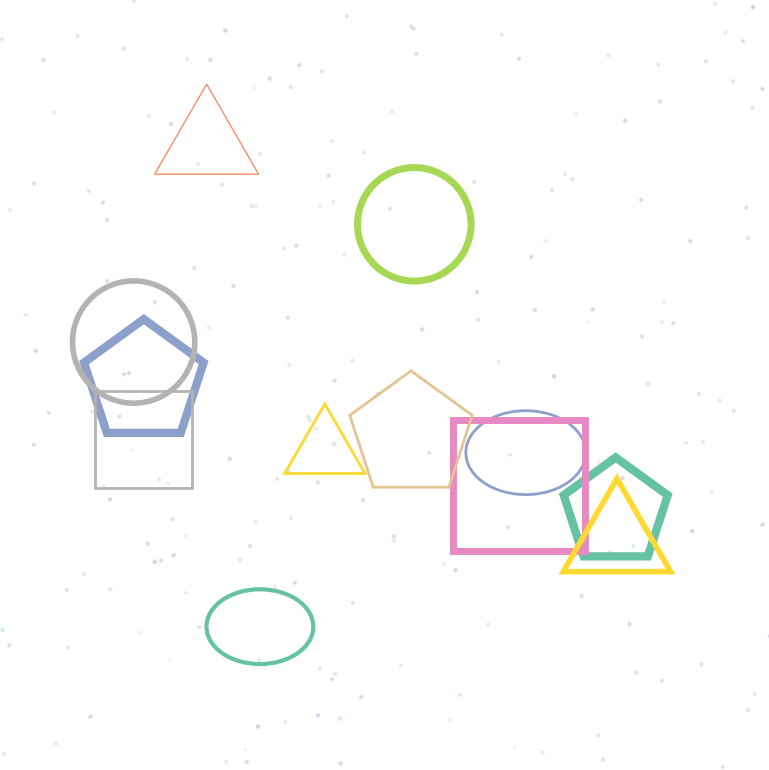[{"shape": "pentagon", "thickness": 3, "radius": 0.36, "center": [0.8, 0.335]}, {"shape": "oval", "thickness": 1.5, "radius": 0.35, "center": [0.338, 0.186]}, {"shape": "triangle", "thickness": 0.5, "radius": 0.39, "center": [0.268, 0.813]}, {"shape": "oval", "thickness": 1, "radius": 0.39, "center": [0.683, 0.412]}, {"shape": "pentagon", "thickness": 3, "radius": 0.41, "center": [0.187, 0.504]}, {"shape": "square", "thickness": 2.5, "radius": 0.43, "center": [0.674, 0.37]}, {"shape": "circle", "thickness": 2.5, "radius": 0.37, "center": [0.538, 0.709]}, {"shape": "triangle", "thickness": 2, "radius": 0.4, "center": [0.801, 0.298]}, {"shape": "triangle", "thickness": 1, "radius": 0.3, "center": [0.422, 0.415]}, {"shape": "pentagon", "thickness": 1, "radius": 0.42, "center": [0.534, 0.435]}, {"shape": "circle", "thickness": 2, "radius": 0.4, "center": [0.174, 0.556]}, {"shape": "square", "thickness": 1, "radius": 0.32, "center": [0.187, 0.429]}]